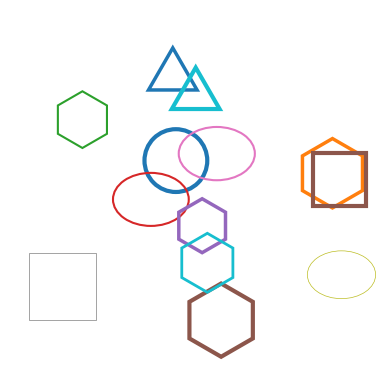[{"shape": "triangle", "thickness": 2.5, "radius": 0.36, "center": [0.449, 0.803]}, {"shape": "circle", "thickness": 3, "radius": 0.41, "center": [0.457, 0.583]}, {"shape": "hexagon", "thickness": 2.5, "radius": 0.45, "center": [0.864, 0.55]}, {"shape": "hexagon", "thickness": 1.5, "radius": 0.37, "center": [0.214, 0.689]}, {"shape": "oval", "thickness": 1.5, "radius": 0.49, "center": [0.392, 0.482]}, {"shape": "hexagon", "thickness": 2.5, "radius": 0.35, "center": [0.525, 0.414]}, {"shape": "square", "thickness": 3, "radius": 0.34, "center": [0.882, 0.535]}, {"shape": "hexagon", "thickness": 3, "radius": 0.48, "center": [0.574, 0.168]}, {"shape": "oval", "thickness": 1.5, "radius": 0.49, "center": [0.563, 0.601]}, {"shape": "square", "thickness": 0.5, "radius": 0.44, "center": [0.163, 0.255]}, {"shape": "oval", "thickness": 0.5, "radius": 0.44, "center": [0.887, 0.286]}, {"shape": "triangle", "thickness": 3, "radius": 0.36, "center": [0.508, 0.753]}, {"shape": "hexagon", "thickness": 2, "radius": 0.38, "center": [0.539, 0.317]}]